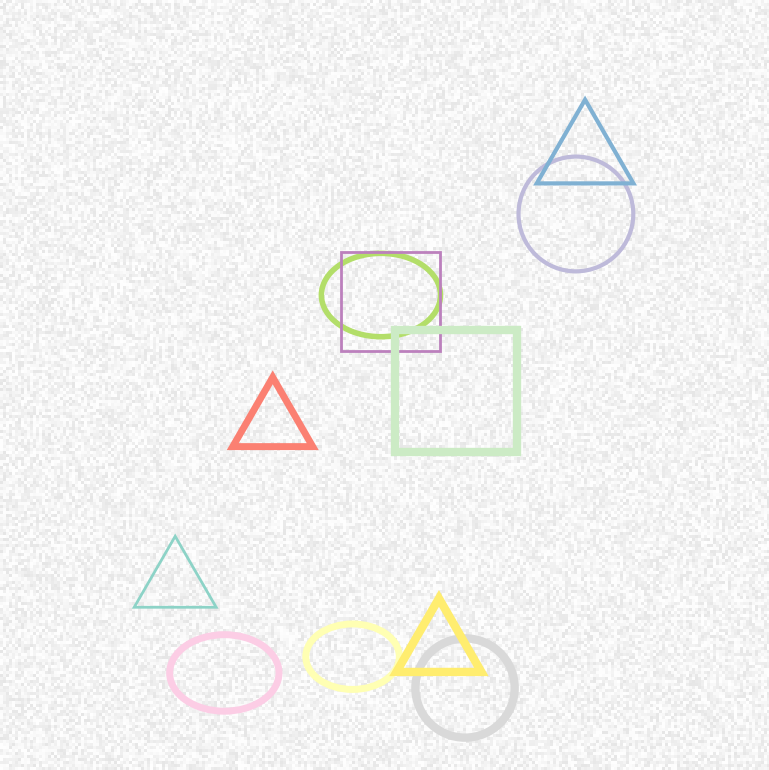[{"shape": "triangle", "thickness": 1, "radius": 0.31, "center": [0.228, 0.242]}, {"shape": "oval", "thickness": 2.5, "radius": 0.3, "center": [0.458, 0.147]}, {"shape": "circle", "thickness": 1.5, "radius": 0.37, "center": [0.748, 0.722]}, {"shape": "triangle", "thickness": 2.5, "radius": 0.3, "center": [0.354, 0.45]}, {"shape": "triangle", "thickness": 1.5, "radius": 0.36, "center": [0.76, 0.798]}, {"shape": "oval", "thickness": 2, "radius": 0.39, "center": [0.495, 0.617]}, {"shape": "oval", "thickness": 2.5, "radius": 0.35, "center": [0.291, 0.126]}, {"shape": "circle", "thickness": 3, "radius": 0.32, "center": [0.604, 0.107]}, {"shape": "square", "thickness": 1, "radius": 0.32, "center": [0.508, 0.608]}, {"shape": "square", "thickness": 3, "radius": 0.4, "center": [0.592, 0.492]}, {"shape": "triangle", "thickness": 3, "radius": 0.32, "center": [0.57, 0.159]}]